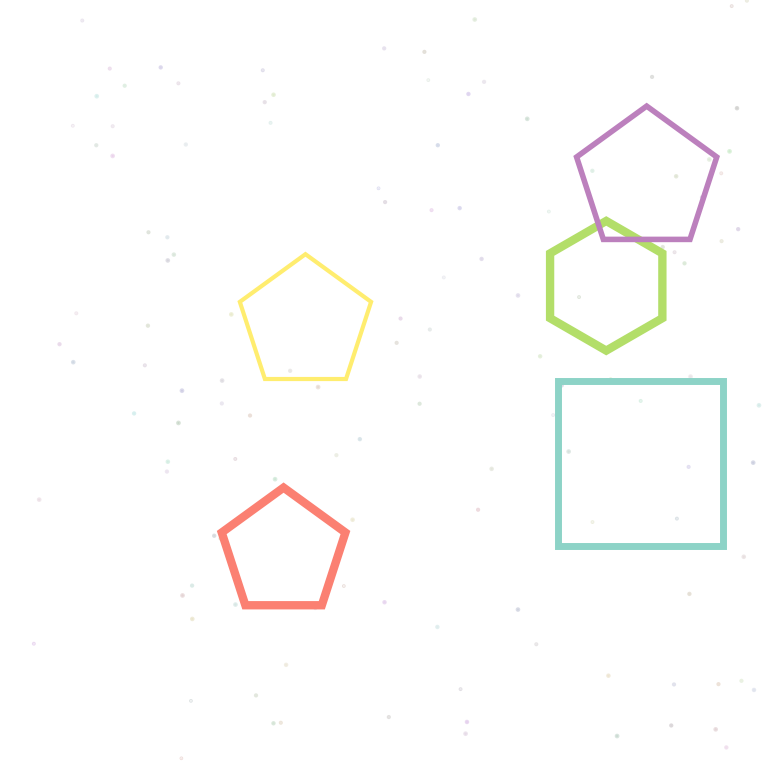[{"shape": "square", "thickness": 2.5, "radius": 0.53, "center": [0.832, 0.398]}, {"shape": "pentagon", "thickness": 3, "radius": 0.42, "center": [0.368, 0.282]}, {"shape": "hexagon", "thickness": 3, "radius": 0.42, "center": [0.787, 0.629]}, {"shape": "pentagon", "thickness": 2, "radius": 0.48, "center": [0.84, 0.767]}, {"shape": "pentagon", "thickness": 1.5, "radius": 0.45, "center": [0.397, 0.58]}]